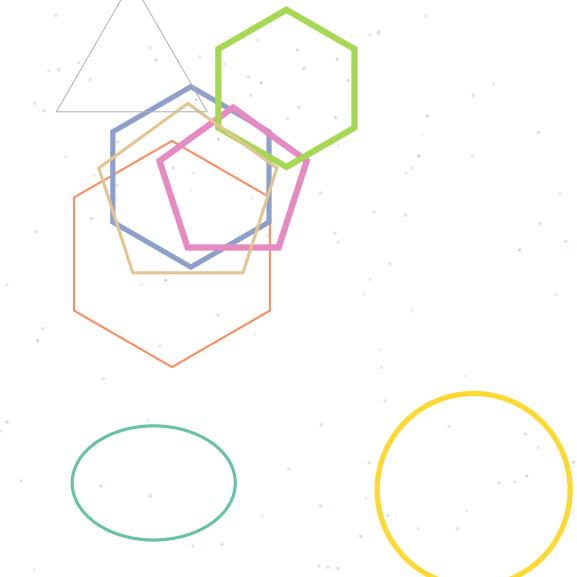[{"shape": "oval", "thickness": 1.5, "radius": 0.71, "center": [0.266, 0.163]}, {"shape": "hexagon", "thickness": 1, "radius": 0.98, "center": [0.298, 0.559]}, {"shape": "hexagon", "thickness": 2.5, "radius": 0.78, "center": [0.331, 0.693]}, {"shape": "pentagon", "thickness": 3, "radius": 0.67, "center": [0.404, 0.679]}, {"shape": "hexagon", "thickness": 3, "radius": 0.68, "center": [0.496, 0.846]}, {"shape": "circle", "thickness": 2.5, "radius": 0.84, "center": [0.82, 0.151]}, {"shape": "pentagon", "thickness": 1.5, "radius": 0.81, "center": [0.325, 0.658]}, {"shape": "triangle", "thickness": 0.5, "radius": 0.75, "center": [0.228, 0.881]}]